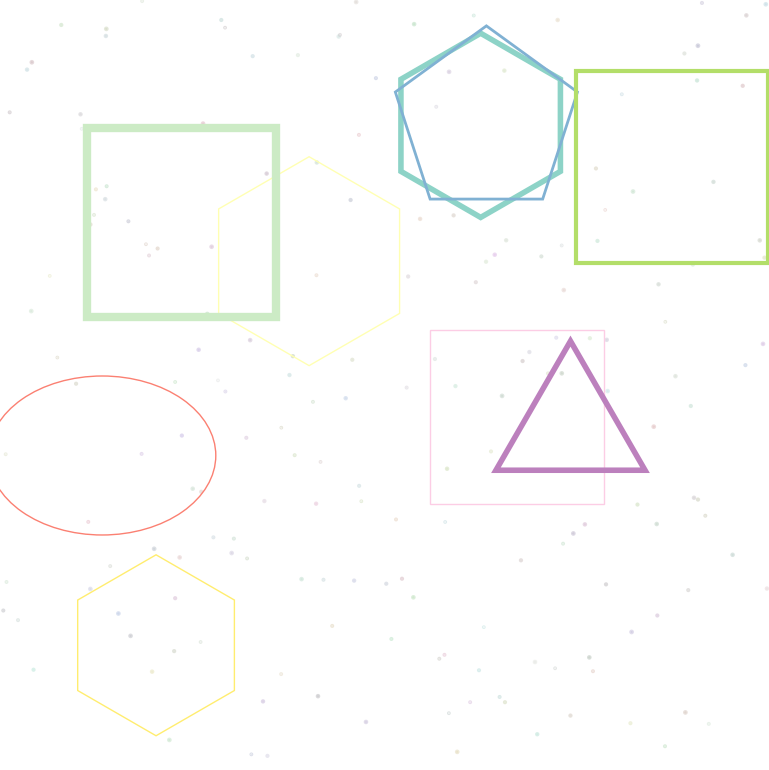[{"shape": "hexagon", "thickness": 2, "radius": 0.6, "center": [0.624, 0.837]}, {"shape": "hexagon", "thickness": 0.5, "radius": 0.68, "center": [0.401, 0.661]}, {"shape": "oval", "thickness": 0.5, "radius": 0.74, "center": [0.133, 0.408]}, {"shape": "pentagon", "thickness": 1, "radius": 0.62, "center": [0.632, 0.842]}, {"shape": "square", "thickness": 1.5, "radius": 0.62, "center": [0.873, 0.784]}, {"shape": "square", "thickness": 0.5, "radius": 0.56, "center": [0.672, 0.459]}, {"shape": "triangle", "thickness": 2, "radius": 0.56, "center": [0.741, 0.445]}, {"shape": "square", "thickness": 3, "radius": 0.61, "center": [0.235, 0.711]}, {"shape": "hexagon", "thickness": 0.5, "radius": 0.59, "center": [0.203, 0.162]}]